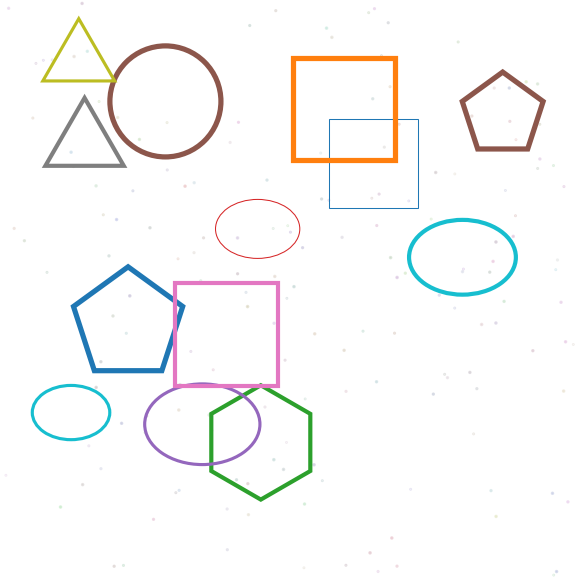[{"shape": "pentagon", "thickness": 2.5, "radius": 0.5, "center": [0.222, 0.438]}, {"shape": "square", "thickness": 0.5, "radius": 0.38, "center": [0.646, 0.716]}, {"shape": "square", "thickness": 2.5, "radius": 0.44, "center": [0.596, 0.811]}, {"shape": "hexagon", "thickness": 2, "radius": 0.49, "center": [0.452, 0.233]}, {"shape": "oval", "thickness": 0.5, "radius": 0.36, "center": [0.446, 0.603]}, {"shape": "oval", "thickness": 1.5, "radius": 0.5, "center": [0.35, 0.265]}, {"shape": "circle", "thickness": 2.5, "radius": 0.48, "center": [0.286, 0.824]}, {"shape": "pentagon", "thickness": 2.5, "radius": 0.37, "center": [0.87, 0.801]}, {"shape": "square", "thickness": 2, "radius": 0.45, "center": [0.392, 0.419]}, {"shape": "triangle", "thickness": 2, "radius": 0.39, "center": [0.146, 0.751]}, {"shape": "triangle", "thickness": 1.5, "radius": 0.36, "center": [0.136, 0.895]}, {"shape": "oval", "thickness": 2, "radius": 0.46, "center": [0.801, 0.554]}, {"shape": "oval", "thickness": 1.5, "radius": 0.34, "center": [0.123, 0.285]}]